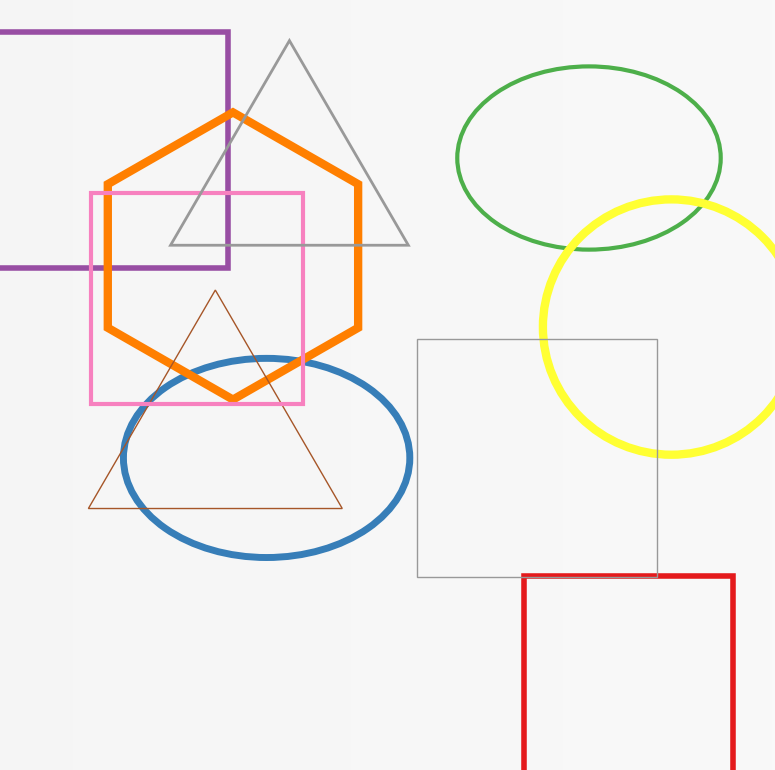[{"shape": "square", "thickness": 2, "radius": 0.67, "center": [0.811, 0.117]}, {"shape": "oval", "thickness": 2.5, "radius": 0.92, "center": [0.344, 0.405]}, {"shape": "oval", "thickness": 1.5, "radius": 0.85, "center": [0.76, 0.795]}, {"shape": "square", "thickness": 2, "radius": 0.77, "center": [0.142, 0.805]}, {"shape": "hexagon", "thickness": 3, "radius": 0.93, "center": [0.301, 0.668]}, {"shape": "circle", "thickness": 3, "radius": 0.83, "center": [0.866, 0.575]}, {"shape": "triangle", "thickness": 0.5, "radius": 0.95, "center": [0.278, 0.434]}, {"shape": "square", "thickness": 1.5, "radius": 0.68, "center": [0.254, 0.612]}, {"shape": "triangle", "thickness": 1, "radius": 0.89, "center": [0.373, 0.77]}, {"shape": "square", "thickness": 0.5, "radius": 0.77, "center": [0.693, 0.405]}]